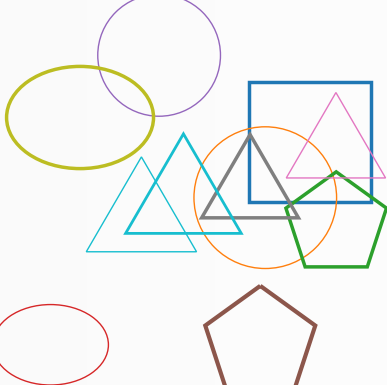[{"shape": "square", "thickness": 2.5, "radius": 0.78, "center": [0.8, 0.631]}, {"shape": "circle", "thickness": 1, "radius": 0.92, "center": [0.685, 0.487]}, {"shape": "pentagon", "thickness": 2.5, "radius": 0.68, "center": [0.868, 0.417]}, {"shape": "oval", "thickness": 1, "radius": 0.75, "center": [0.131, 0.104]}, {"shape": "circle", "thickness": 1, "radius": 0.79, "center": [0.411, 0.856]}, {"shape": "pentagon", "thickness": 3, "radius": 0.75, "center": [0.672, 0.108]}, {"shape": "triangle", "thickness": 1, "radius": 0.74, "center": [0.867, 0.612]}, {"shape": "triangle", "thickness": 2.5, "radius": 0.72, "center": [0.645, 0.506]}, {"shape": "oval", "thickness": 2.5, "radius": 0.95, "center": [0.207, 0.695]}, {"shape": "triangle", "thickness": 1, "radius": 0.82, "center": [0.365, 0.428]}, {"shape": "triangle", "thickness": 2, "radius": 0.86, "center": [0.473, 0.48]}]